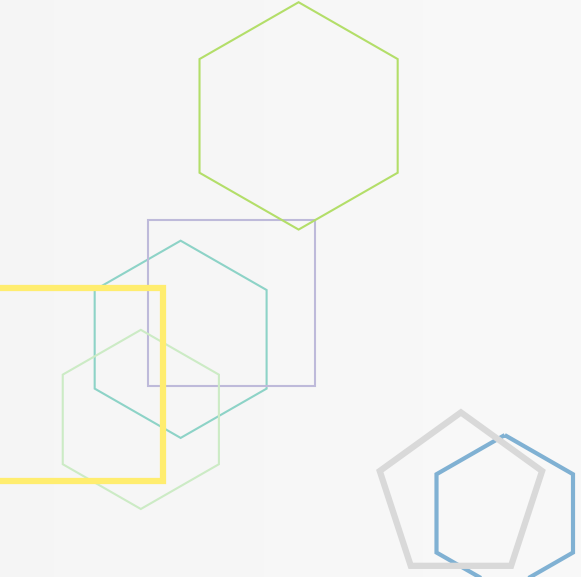[{"shape": "hexagon", "thickness": 1, "radius": 0.85, "center": [0.311, 0.412]}, {"shape": "square", "thickness": 1, "radius": 0.72, "center": [0.398, 0.475]}, {"shape": "hexagon", "thickness": 2, "radius": 0.68, "center": [0.868, 0.11]}, {"shape": "hexagon", "thickness": 1, "radius": 0.98, "center": [0.514, 0.798]}, {"shape": "pentagon", "thickness": 3, "radius": 0.73, "center": [0.793, 0.138]}, {"shape": "hexagon", "thickness": 1, "radius": 0.78, "center": [0.242, 0.273]}, {"shape": "square", "thickness": 3, "radius": 0.84, "center": [0.113, 0.334]}]